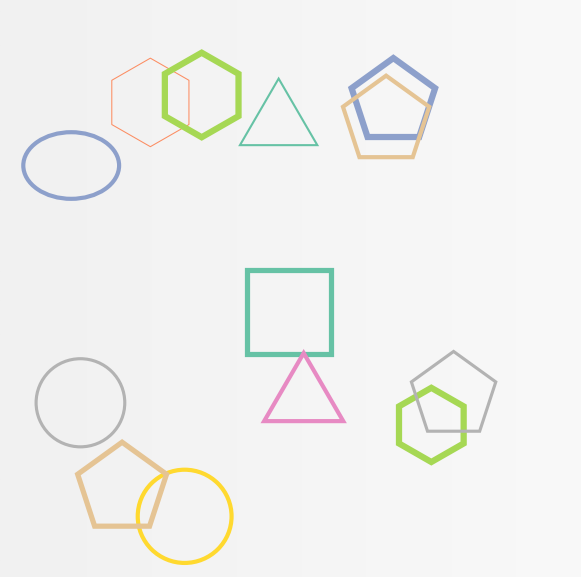[{"shape": "triangle", "thickness": 1, "radius": 0.38, "center": [0.479, 0.786]}, {"shape": "square", "thickness": 2.5, "radius": 0.36, "center": [0.498, 0.458]}, {"shape": "hexagon", "thickness": 0.5, "radius": 0.38, "center": [0.259, 0.822]}, {"shape": "pentagon", "thickness": 3, "radius": 0.38, "center": [0.677, 0.823]}, {"shape": "oval", "thickness": 2, "radius": 0.41, "center": [0.122, 0.713]}, {"shape": "triangle", "thickness": 2, "radius": 0.39, "center": [0.522, 0.309]}, {"shape": "hexagon", "thickness": 3, "radius": 0.37, "center": [0.347, 0.835]}, {"shape": "hexagon", "thickness": 3, "radius": 0.32, "center": [0.742, 0.263]}, {"shape": "circle", "thickness": 2, "radius": 0.4, "center": [0.318, 0.105]}, {"shape": "pentagon", "thickness": 2.5, "radius": 0.4, "center": [0.21, 0.153]}, {"shape": "pentagon", "thickness": 2, "radius": 0.39, "center": [0.664, 0.79]}, {"shape": "pentagon", "thickness": 1.5, "radius": 0.38, "center": [0.78, 0.314]}, {"shape": "circle", "thickness": 1.5, "radius": 0.38, "center": [0.138, 0.302]}]